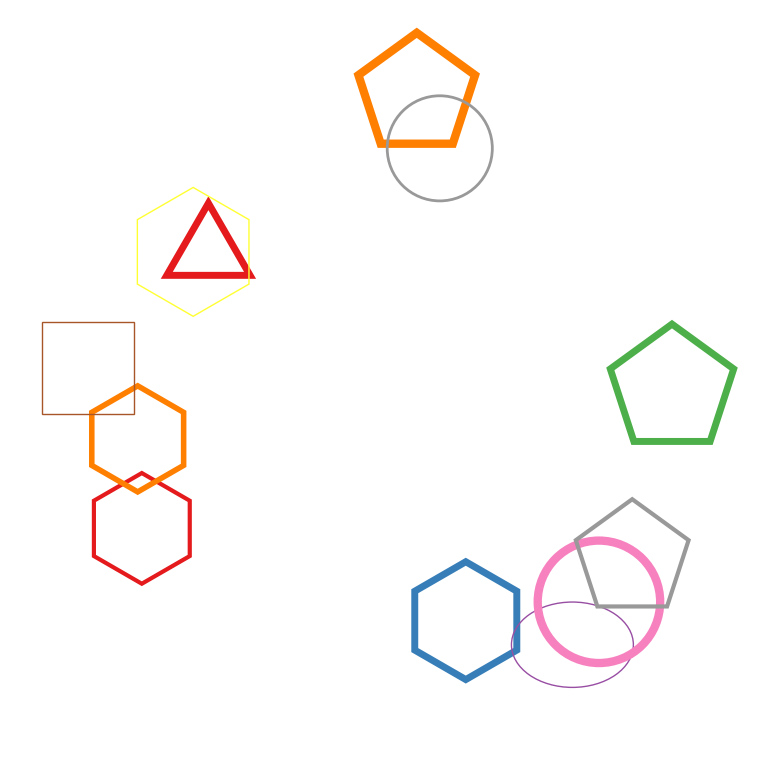[{"shape": "triangle", "thickness": 2.5, "radius": 0.31, "center": [0.271, 0.674]}, {"shape": "hexagon", "thickness": 1.5, "radius": 0.36, "center": [0.184, 0.314]}, {"shape": "hexagon", "thickness": 2.5, "radius": 0.38, "center": [0.605, 0.194]}, {"shape": "pentagon", "thickness": 2.5, "radius": 0.42, "center": [0.873, 0.495]}, {"shape": "oval", "thickness": 0.5, "radius": 0.4, "center": [0.743, 0.163]}, {"shape": "hexagon", "thickness": 2, "radius": 0.34, "center": [0.179, 0.43]}, {"shape": "pentagon", "thickness": 3, "radius": 0.4, "center": [0.541, 0.878]}, {"shape": "hexagon", "thickness": 0.5, "radius": 0.42, "center": [0.251, 0.673]}, {"shape": "square", "thickness": 0.5, "radius": 0.3, "center": [0.115, 0.523]}, {"shape": "circle", "thickness": 3, "radius": 0.4, "center": [0.778, 0.218]}, {"shape": "circle", "thickness": 1, "radius": 0.34, "center": [0.571, 0.807]}, {"shape": "pentagon", "thickness": 1.5, "radius": 0.38, "center": [0.821, 0.275]}]